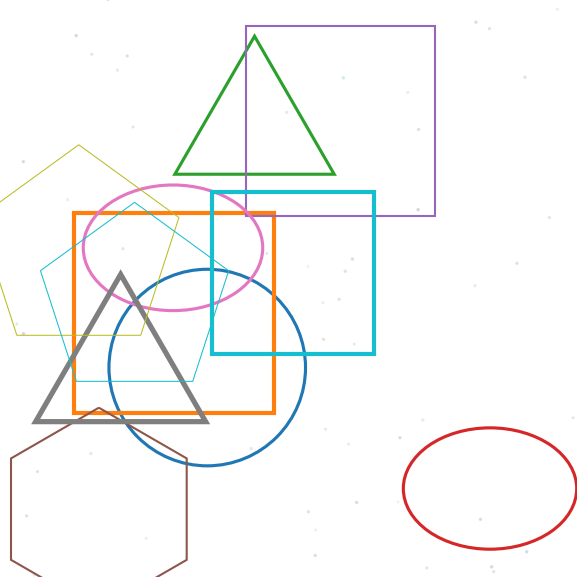[{"shape": "circle", "thickness": 1.5, "radius": 0.85, "center": [0.359, 0.363]}, {"shape": "square", "thickness": 2, "radius": 0.87, "center": [0.301, 0.457]}, {"shape": "triangle", "thickness": 1.5, "radius": 0.8, "center": [0.441, 0.777]}, {"shape": "oval", "thickness": 1.5, "radius": 0.75, "center": [0.848, 0.153]}, {"shape": "square", "thickness": 1, "radius": 0.82, "center": [0.59, 0.789]}, {"shape": "hexagon", "thickness": 1, "radius": 0.88, "center": [0.171, 0.118]}, {"shape": "oval", "thickness": 1.5, "radius": 0.78, "center": [0.3, 0.57]}, {"shape": "triangle", "thickness": 2.5, "radius": 0.85, "center": [0.209, 0.354]}, {"shape": "pentagon", "thickness": 0.5, "radius": 0.91, "center": [0.136, 0.566]}, {"shape": "pentagon", "thickness": 0.5, "radius": 0.86, "center": [0.233, 0.477]}, {"shape": "square", "thickness": 2, "radius": 0.7, "center": [0.507, 0.526]}]